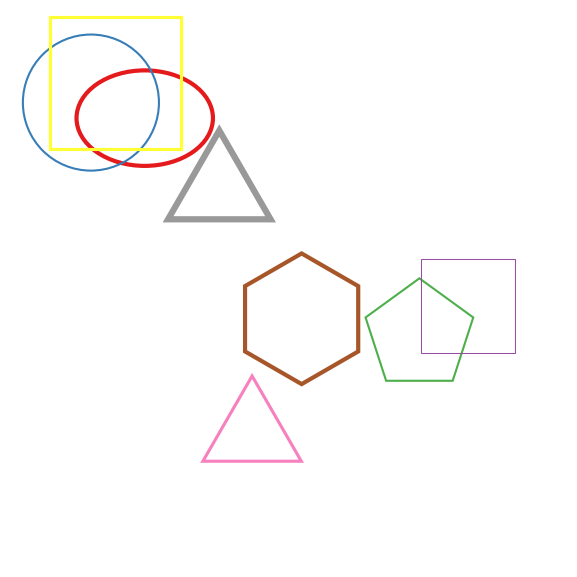[{"shape": "oval", "thickness": 2, "radius": 0.59, "center": [0.251, 0.795]}, {"shape": "circle", "thickness": 1, "radius": 0.59, "center": [0.157, 0.822]}, {"shape": "pentagon", "thickness": 1, "radius": 0.49, "center": [0.726, 0.419]}, {"shape": "square", "thickness": 0.5, "radius": 0.41, "center": [0.81, 0.469]}, {"shape": "square", "thickness": 1.5, "radius": 0.57, "center": [0.2, 0.855]}, {"shape": "hexagon", "thickness": 2, "radius": 0.57, "center": [0.522, 0.447]}, {"shape": "triangle", "thickness": 1.5, "radius": 0.49, "center": [0.437, 0.25]}, {"shape": "triangle", "thickness": 3, "radius": 0.51, "center": [0.38, 0.671]}]